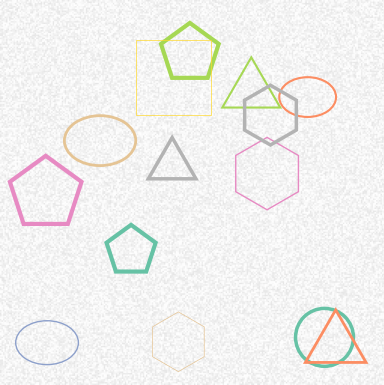[{"shape": "circle", "thickness": 2.5, "radius": 0.38, "center": [0.843, 0.124]}, {"shape": "pentagon", "thickness": 3, "radius": 0.34, "center": [0.34, 0.349]}, {"shape": "triangle", "thickness": 2, "radius": 0.46, "center": [0.872, 0.104]}, {"shape": "oval", "thickness": 1.5, "radius": 0.37, "center": [0.799, 0.748]}, {"shape": "oval", "thickness": 1, "radius": 0.41, "center": [0.122, 0.11]}, {"shape": "hexagon", "thickness": 1, "radius": 0.47, "center": [0.694, 0.549]}, {"shape": "pentagon", "thickness": 3, "radius": 0.49, "center": [0.119, 0.497]}, {"shape": "pentagon", "thickness": 3, "radius": 0.39, "center": [0.493, 0.862]}, {"shape": "triangle", "thickness": 1.5, "radius": 0.43, "center": [0.653, 0.764]}, {"shape": "square", "thickness": 0.5, "radius": 0.49, "center": [0.449, 0.799]}, {"shape": "oval", "thickness": 2, "radius": 0.46, "center": [0.26, 0.635]}, {"shape": "hexagon", "thickness": 0.5, "radius": 0.39, "center": [0.463, 0.112]}, {"shape": "triangle", "thickness": 2.5, "radius": 0.36, "center": [0.447, 0.571]}, {"shape": "hexagon", "thickness": 2.5, "radius": 0.39, "center": [0.703, 0.701]}]